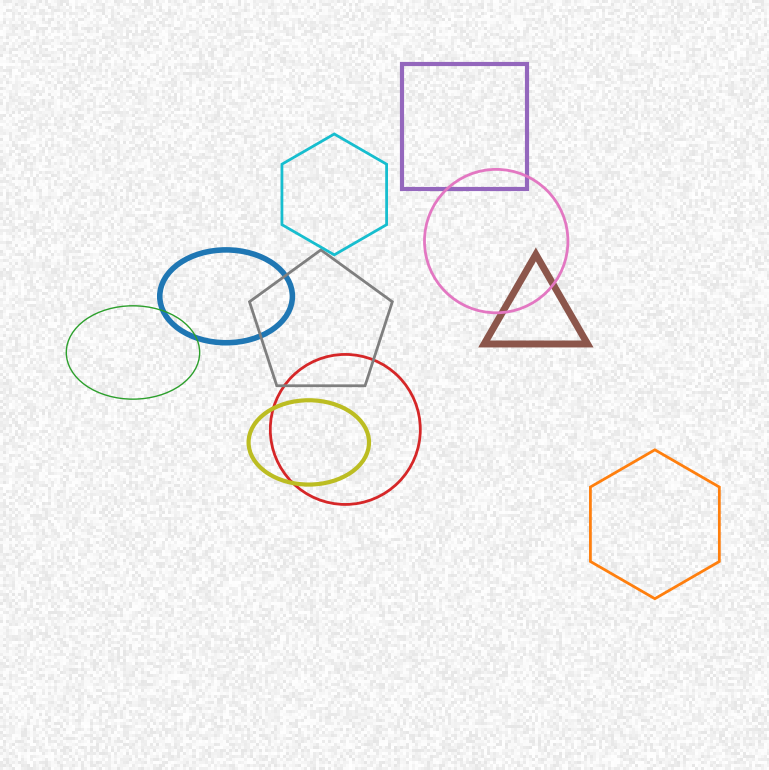[{"shape": "oval", "thickness": 2, "radius": 0.43, "center": [0.294, 0.615]}, {"shape": "hexagon", "thickness": 1, "radius": 0.48, "center": [0.85, 0.319]}, {"shape": "oval", "thickness": 0.5, "radius": 0.43, "center": [0.173, 0.542]}, {"shape": "circle", "thickness": 1, "radius": 0.49, "center": [0.448, 0.442]}, {"shape": "square", "thickness": 1.5, "radius": 0.41, "center": [0.603, 0.836]}, {"shape": "triangle", "thickness": 2.5, "radius": 0.39, "center": [0.696, 0.592]}, {"shape": "circle", "thickness": 1, "radius": 0.47, "center": [0.644, 0.687]}, {"shape": "pentagon", "thickness": 1, "radius": 0.49, "center": [0.417, 0.578]}, {"shape": "oval", "thickness": 1.5, "radius": 0.39, "center": [0.401, 0.425]}, {"shape": "hexagon", "thickness": 1, "radius": 0.39, "center": [0.434, 0.747]}]